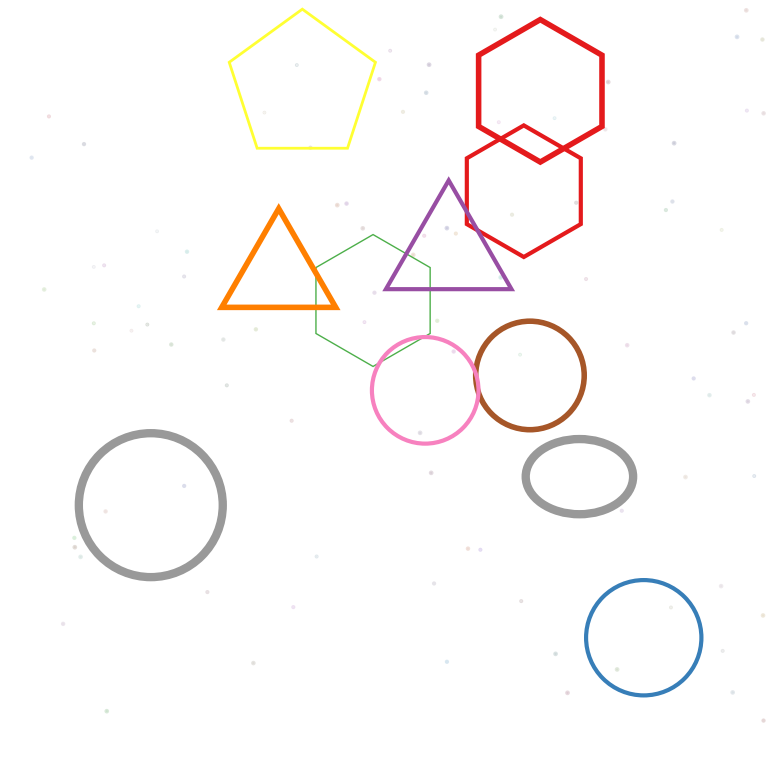[{"shape": "hexagon", "thickness": 1.5, "radius": 0.43, "center": [0.68, 0.752]}, {"shape": "hexagon", "thickness": 2, "radius": 0.46, "center": [0.702, 0.882]}, {"shape": "circle", "thickness": 1.5, "radius": 0.37, "center": [0.836, 0.172]}, {"shape": "hexagon", "thickness": 0.5, "radius": 0.43, "center": [0.484, 0.61]}, {"shape": "triangle", "thickness": 1.5, "radius": 0.47, "center": [0.583, 0.672]}, {"shape": "triangle", "thickness": 2, "radius": 0.43, "center": [0.362, 0.644]}, {"shape": "pentagon", "thickness": 1, "radius": 0.5, "center": [0.393, 0.888]}, {"shape": "circle", "thickness": 2, "radius": 0.35, "center": [0.688, 0.512]}, {"shape": "circle", "thickness": 1.5, "radius": 0.35, "center": [0.552, 0.493]}, {"shape": "circle", "thickness": 3, "radius": 0.47, "center": [0.196, 0.344]}, {"shape": "oval", "thickness": 3, "radius": 0.35, "center": [0.752, 0.381]}]